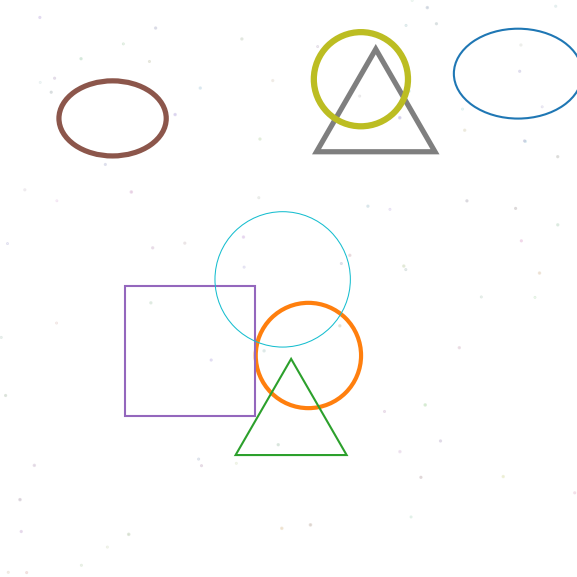[{"shape": "oval", "thickness": 1, "radius": 0.56, "center": [0.897, 0.872]}, {"shape": "circle", "thickness": 2, "radius": 0.46, "center": [0.534, 0.384]}, {"shape": "triangle", "thickness": 1, "radius": 0.56, "center": [0.504, 0.267]}, {"shape": "square", "thickness": 1, "radius": 0.56, "center": [0.328, 0.391]}, {"shape": "oval", "thickness": 2.5, "radius": 0.46, "center": [0.195, 0.794]}, {"shape": "triangle", "thickness": 2.5, "radius": 0.59, "center": [0.651, 0.796]}, {"shape": "circle", "thickness": 3, "radius": 0.41, "center": [0.625, 0.862]}, {"shape": "circle", "thickness": 0.5, "radius": 0.59, "center": [0.489, 0.515]}]